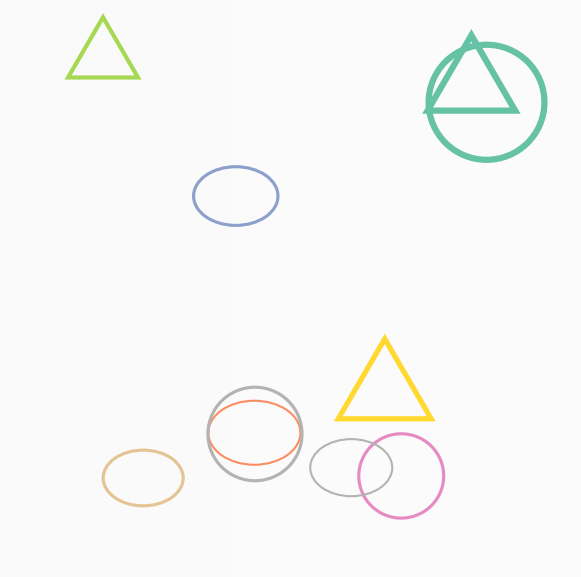[{"shape": "circle", "thickness": 3, "radius": 0.5, "center": [0.837, 0.822]}, {"shape": "triangle", "thickness": 3, "radius": 0.43, "center": [0.811, 0.851]}, {"shape": "oval", "thickness": 1, "radius": 0.4, "center": [0.438, 0.25]}, {"shape": "oval", "thickness": 1.5, "radius": 0.36, "center": [0.406, 0.66]}, {"shape": "circle", "thickness": 1.5, "radius": 0.37, "center": [0.69, 0.175]}, {"shape": "triangle", "thickness": 2, "radius": 0.35, "center": [0.177, 0.9]}, {"shape": "triangle", "thickness": 2.5, "radius": 0.46, "center": [0.662, 0.32]}, {"shape": "oval", "thickness": 1.5, "radius": 0.34, "center": [0.246, 0.171]}, {"shape": "circle", "thickness": 1.5, "radius": 0.4, "center": [0.439, 0.248]}, {"shape": "oval", "thickness": 1, "radius": 0.35, "center": [0.604, 0.189]}]